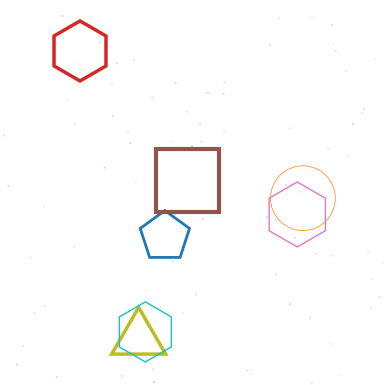[{"shape": "pentagon", "thickness": 2, "radius": 0.34, "center": [0.428, 0.386]}, {"shape": "circle", "thickness": 0.5, "radius": 0.42, "center": [0.787, 0.485]}, {"shape": "hexagon", "thickness": 2.5, "radius": 0.39, "center": [0.208, 0.868]}, {"shape": "square", "thickness": 3, "radius": 0.41, "center": [0.488, 0.531]}, {"shape": "hexagon", "thickness": 1, "radius": 0.42, "center": [0.772, 0.443]}, {"shape": "triangle", "thickness": 2.5, "radius": 0.4, "center": [0.36, 0.121]}, {"shape": "hexagon", "thickness": 1, "radius": 0.39, "center": [0.378, 0.138]}]